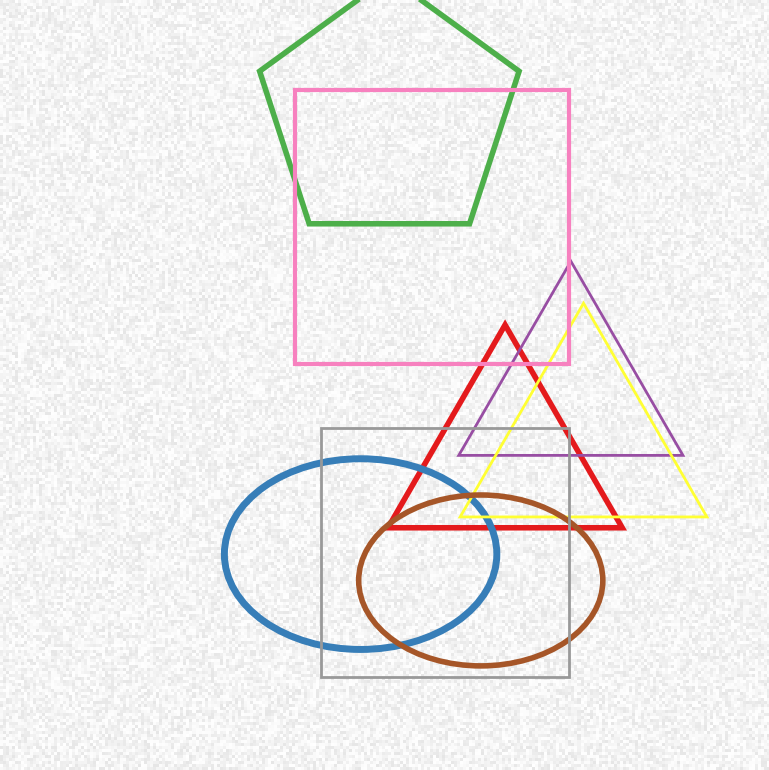[{"shape": "triangle", "thickness": 2, "radius": 0.88, "center": [0.656, 0.402]}, {"shape": "oval", "thickness": 2.5, "radius": 0.88, "center": [0.468, 0.28]}, {"shape": "pentagon", "thickness": 2, "radius": 0.89, "center": [0.506, 0.853]}, {"shape": "triangle", "thickness": 1, "radius": 0.84, "center": [0.741, 0.493]}, {"shape": "triangle", "thickness": 1, "radius": 0.93, "center": [0.758, 0.421]}, {"shape": "oval", "thickness": 2, "radius": 0.79, "center": [0.624, 0.246]}, {"shape": "square", "thickness": 1.5, "radius": 0.89, "center": [0.561, 0.706]}, {"shape": "square", "thickness": 1, "radius": 0.81, "center": [0.578, 0.282]}]